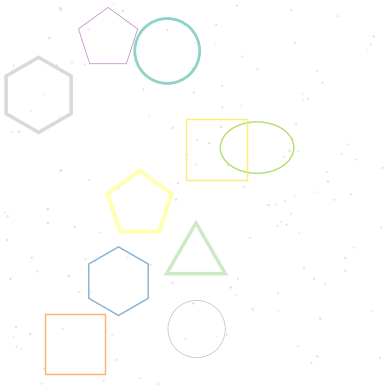[{"shape": "circle", "thickness": 2, "radius": 0.42, "center": [0.434, 0.868]}, {"shape": "pentagon", "thickness": 3, "radius": 0.44, "center": [0.363, 0.469]}, {"shape": "circle", "thickness": 0.5, "radius": 0.37, "center": [0.511, 0.145]}, {"shape": "hexagon", "thickness": 1, "radius": 0.45, "center": [0.308, 0.27]}, {"shape": "square", "thickness": 1, "radius": 0.39, "center": [0.195, 0.107]}, {"shape": "oval", "thickness": 1, "radius": 0.48, "center": [0.668, 0.617]}, {"shape": "hexagon", "thickness": 2.5, "radius": 0.49, "center": [0.1, 0.754]}, {"shape": "pentagon", "thickness": 0.5, "radius": 0.4, "center": [0.281, 0.9]}, {"shape": "triangle", "thickness": 2.5, "radius": 0.44, "center": [0.509, 0.333]}, {"shape": "square", "thickness": 1, "radius": 0.4, "center": [0.562, 0.611]}]